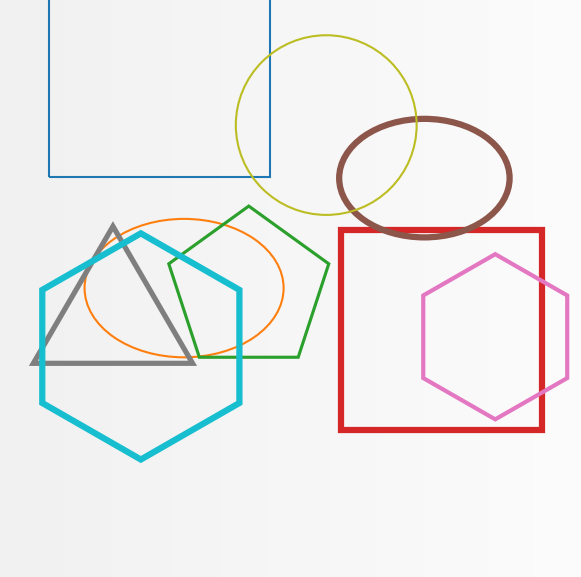[{"shape": "square", "thickness": 1, "radius": 0.95, "center": [0.274, 0.883]}, {"shape": "oval", "thickness": 1, "radius": 0.86, "center": [0.317, 0.5]}, {"shape": "pentagon", "thickness": 1.5, "radius": 0.72, "center": [0.428, 0.498]}, {"shape": "square", "thickness": 3, "radius": 0.87, "center": [0.76, 0.427]}, {"shape": "oval", "thickness": 3, "radius": 0.73, "center": [0.73, 0.691]}, {"shape": "hexagon", "thickness": 2, "radius": 0.72, "center": [0.852, 0.416]}, {"shape": "triangle", "thickness": 2.5, "radius": 0.79, "center": [0.194, 0.449]}, {"shape": "circle", "thickness": 1, "radius": 0.78, "center": [0.561, 0.783]}, {"shape": "hexagon", "thickness": 3, "radius": 0.98, "center": [0.242, 0.399]}]